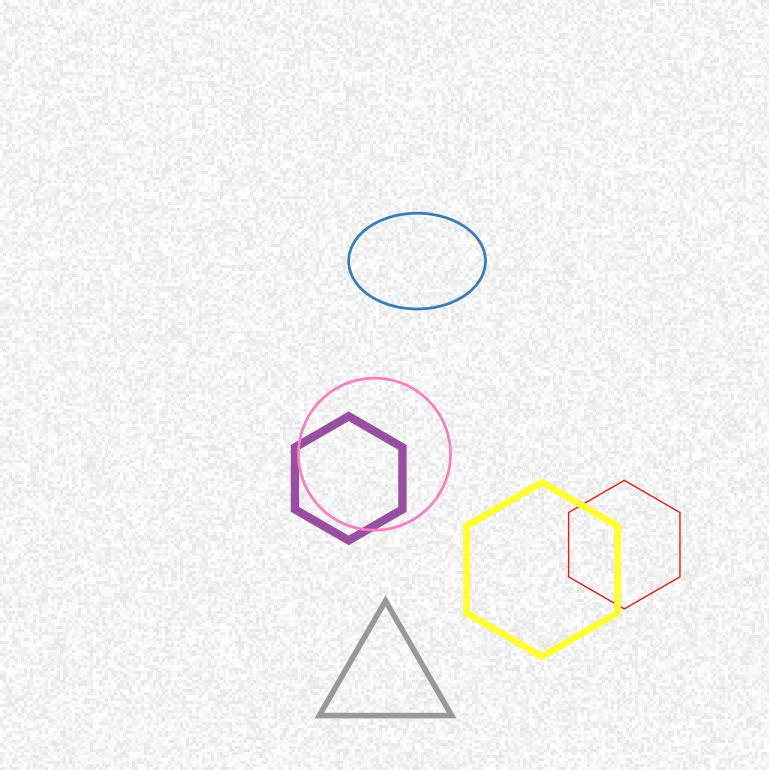[{"shape": "hexagon", "thickness": 0.5, "radius": 0.42, "center": [0.811, 0.293]}, {"shape": "oval", "thickness": 1, "radius": 0.44, "center": [0.542, 0.661]}, {"shape": "hexagon", "thickness": 3, "radius": 0.4, "center": [0.453, 0.379]}, {"shape": "hexagon", "thickness": 2.5, "radius": 0.57, "center": [0.704, 0.26]}, {"shape": "circle", "thickness": 1, "radius": 0.49, "center": [0.486, 0.41]}, {"shape": "triangle", "thickness": 2, "radius": 0.5, "center": [0.501, 0.12]}]